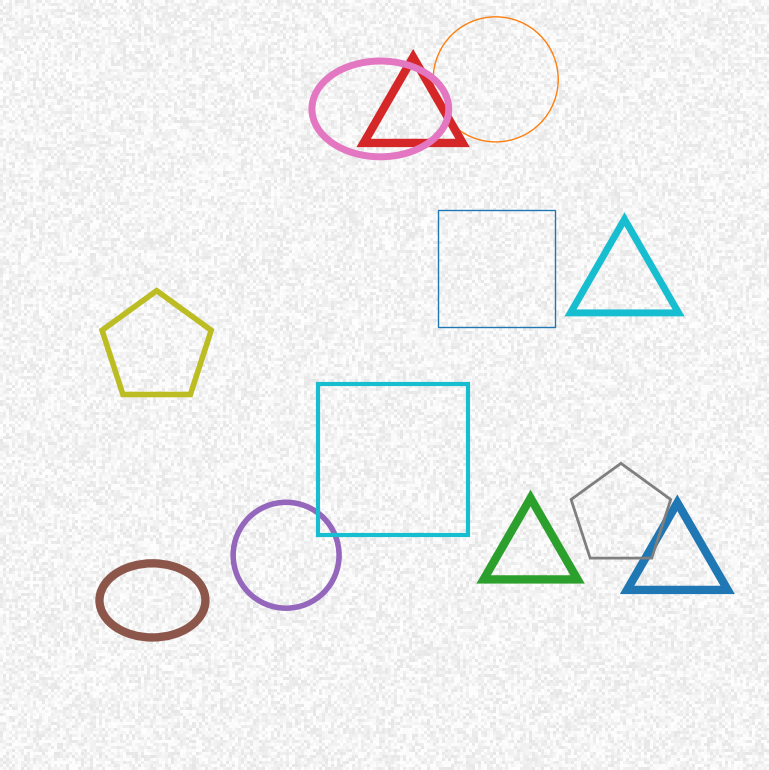[{"shape": "square", "thickness": 0.5, "radius": 0.38, "center": [0.644, 0.651]}, {"shape": "triangle", "thickness": 3, "radius": 0.38, "center": [0.88, 0.272]}, {"shape": "circle", "thickness": 0.5, "radius": 0.41, "center": [0.644, 0.897]}, {"shape": "triangle", "thickness": 3, "radius": 0.35, "center": [0.689, 0.283]}, {"shape": "triangle", "thickness": 3, "radius": 0.37, "center": [0.537, 0.851]}, {"shape": "circle", "thickness": 2, "radius": 0.34, "center": [0.372, 0.279]}, {"shape": "oval", "thickness": 3, "radius": 0.34, "center": [0.198, 0.22]}, {"shape": "oval", "thickness": 2.5, "radius": 0.44, "center": [0.494, 0.859]}, {"shape": "pentagon", "thickness": 1, "radius": 0.34, "center": [0.806, 0.33]}, {"shape": "pentagon", "thickness": 2, "radius": 0.37, "center": [0.203, 0.548]}, {"shape": "square", "thickness": 1.5, "radius": 0.49, "center": [0.51, 0.403]}, {"shape": "triangle", "thickness": 2.5, "radius": 0.41, "center": [0.811, 0.634]}]